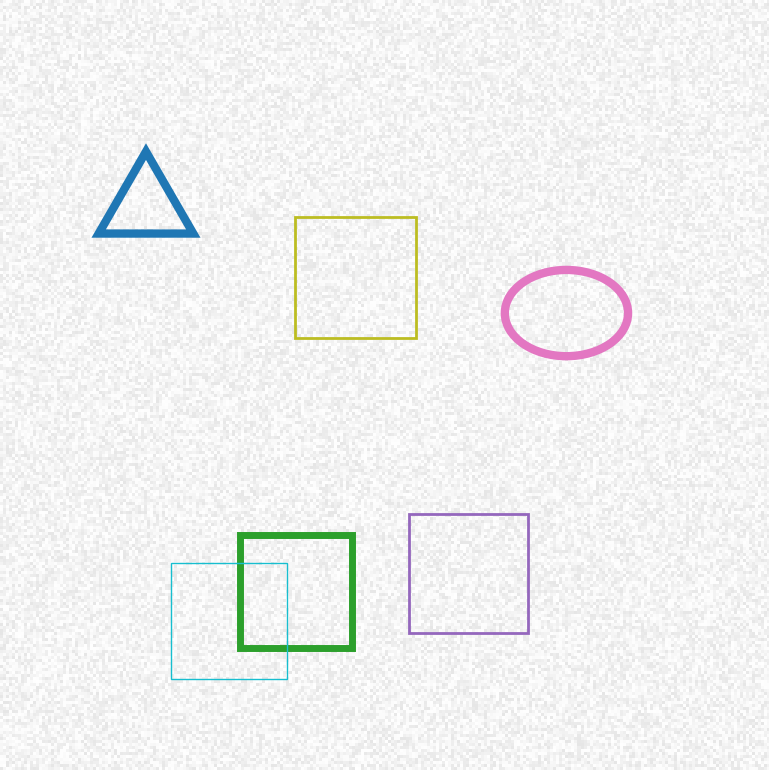[{"shape": "triangle", "thickness": 3, "radius": 0.35, "center": [0.19, 0.732]}, {"shape": "square", "thickness": 2.5, "radius": 0.36, "center": [0.385, 0.232]}, {"shape": "square", "thickness": 1, "radius": 0.39, "center": [0.608, 0.255]}, {"shape": "oval", "thickness": 3, "radius": 0.4, "center": [0.736, 0.593]}, {"shape": "square", "thickness": 1, "radius": 0.39, "center": [0.462, 0.639]}, {"shape": "square", "thickness": 0.5, "radius": 0.38, "center": [0.298, 0.193]}]